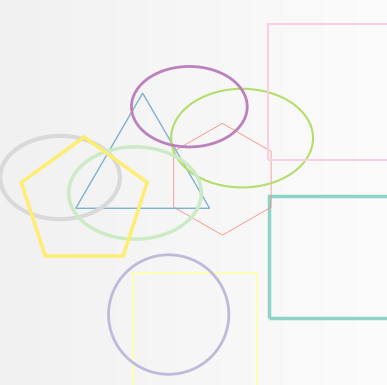[{"shape": "square", "thickness": 2.5, "radius": 0.79, "center": [0.852, 0.333]}, {"shape": "square", "thickness": 1.5, "radius": 0.8, "center": [0.504, 0.13]}, {"shape": "circle", "thickness": 2, "radius": 0.78, "center": [0.435, 0.183]}, {"shape": "hexagon", "thickness": 0.5, "radius": 0.73, "center": [0.574, 0.534]}, {"shape": "triangle", "thickness": 1, "radius": 1.0, "center": [0.368, 0.559]}, {"shape": "oval", "thickness": 1.5, "radius": 0.92, "center": [0.625, 0.641]}, {"shape": "square", "thickness": 1.5, "radius": 0.88, "center": [0.867, 0.762]}, {"shape": "oval", "thickness": 3, "radius": 0.77, "center": [0.155, 0.539]}, {"shape": "oval", "thickness": 2, "radius": 0.75, "center": [0.489, 0.723]}, {"shape": "oval", "thickness": 2.5, "radius": 0.86, "center": [0.348, 0.499]}, {"shape": "pentagon", "thickness": 2.5, "radius": 0.85, "center": [0.217, 0.473]}]